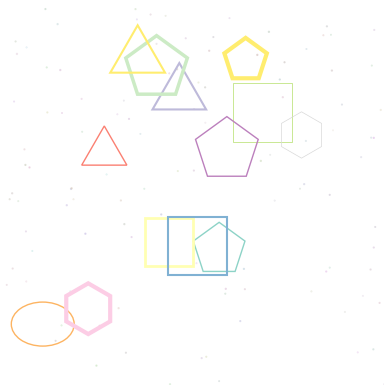[{"shape": "pentagon", "thickness": 1, "radius": 0.35, "center": [0.569, 0.352]}, {"shape": "square", "thickness": 2, "radius": 0.31, "center": [0.439, 0.372]}, {"shape": "triangle", "thickness": 1.5, "radius": 0.4, "center": [0.466, 0.756]}, {"shape": "triangle", "thickness": 1, "radius": 0.34, "center": [0.271, 0.605]}, {"shape": "square", "thickness": 1.5, "radius": 0.38, "center": [0.513, 0.362]}, {"shape": "oval", "thickness": 1, "radius": 0.41, "center": [0.111, 0.158]}, {"shape": "square", "thickness": 0.5, "radius": 0.39, "center": [0.681, 0.708]}, {"shape": "hexagon", "thickness": 3, "radius": 0.33, "center": [0.229, 0.198]}, {"shape": "hexagon", "thickness": 0.5, "radius": 0.3, "center": [0.783, 0.649]}, {"shape": "pentagon", "thickness": 1, "radius": 0.43, "center": [0.589, 0.612]}, {"shape": "pentagon", "thickness": 2.5, "radius": 0.42, "center": [0.407, 0.823]}, {"shape": "pentagon", "thickness": 3, "radius": 0.29, "center": [0.638, 0.844]}, {"shape": "triangle", "thickness": 1.5, "radius": 0.41, "center": [0.358, 0.852]}]